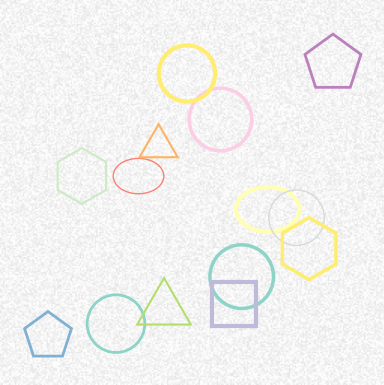[{"shape": "circle", "thickness": 2.5, "radius": 0.41, "center": [0.628, 0.281]}, {"shape": "circle", "thickness": 2, "radius": 0.37, "center": [0.301, 0.159]}, {"shape": "oval", "thickness": 3, "radius": 0.41, "center": [0.695, 0.456]}, {"shape": "square", "thickness": 3, "radius": 0.29, "center": [0.608, 0.211]}, {"shape": "oval", "thickness": 1, "radius": 0.33, "center": [0.36, 0.543]}, {"shape": "pentagon", "thickness": 2, "radius": 0.32, "center": [0.125, 0.127]}, {"shape": "triangle", "thickness": 1.5, "radius": 0.29, "center": [0.412, 0.62]}, {"shape": "triangle", "thickness": 1.5, "radius": 0.4, "center": [0.426, 0.197]}, {"shape": "circle", "thickness": 2.5, "radius": 0.41, "center": [0.573, 0.69]}, {"shape": "circle", "thickness": 1, "radius": 0.36, "center": [0.77, 0.435]}, {"shape": "pentagon", "thickness": 2, "radius": 0.38, "center": [0.865, 0.835]}, {"shape": "hexagon", "thickness": 1.5, "radius": 0.36, "center": [0.213, 0.543]}, {"shape": "circle", "thickness": 3, "radius": 0.37, "center": [0.486, 0.809]}, {"shape": "hexagon", "thickness": 2.5, "radius": 0.4, "center": [0.803, 0.354]}]